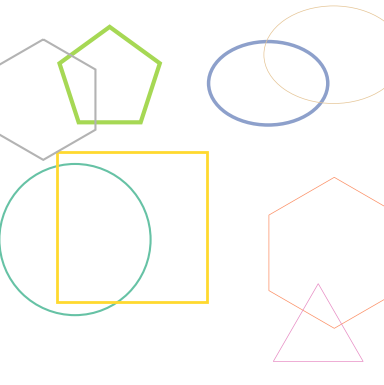[{"shape": "circle", "thickness": 1.5, "radius": 0.98, "center": [0.195, 0.378]}, {"shape": "hexagon", "thickness": 0.5, "radius": 0.98, "center": [0.868, 0.343]}, {"shape": "oval", "thickness": 2.5, "radius": 0.77, "center": [0.697, 0.784]}, {"shape": "triangle", "thickness": 0.5, "radius": 0.67, "center": [0.827, 0.128]}, {"shape": "pentagon", "thickness": 3, "radius": 0.69, "center": [0.285, 0.793]}, {"shape": "square", "thickness": 2, "radius": 0.97, "center": [0.342, 0.411]}, {"shape": "oval", "thickness": 0.5, "radius": 0.91, "center": [0.866, 0.858]}, {"shape": "hexagon", "thickness": 1.5, "radius": 0.78, "center": [0.112, 0.741]}]